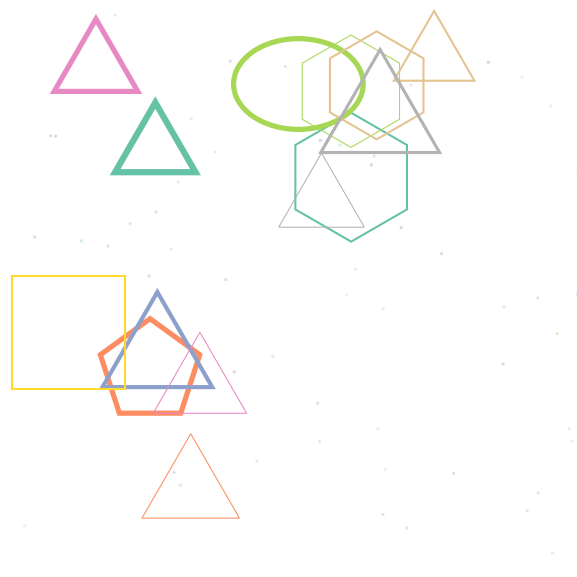[{"shape": "hexagon", "thickness": 1, "radius": 0.56, "center": [0.608, 0.692]}, {"shape": "triangle", "thickness": 3, "radius": 0.4, "center": [0.269, 0.741]}, {"shape": "pentagon", "thickness": 2.5, "radius": 0.45, "center": [0.26, 0.357]}, {"shape": "triangle", "thickness": 0.5, "radius": 0.49, "center": [0.33, 0.151]}, {"shape": "triangle", "thickness": 2, "radius": 0.55, "center": [0.272, 0.384]}, {"shape": "triangle", "thickness": 0.5, "radius": 0.47, "center": [0.346, 0.33]}, {"shape": "triangle", "thickness": 2.5, "radius": 0.42, "center": [0.166, 0.883]}, {"shape": "hexagon", "thickness": 0.5, "radius": 0.49, "center": [0.608, 0.841]}, {"shape": "oval", "thickness": 2.5, "radius": 0.56, "center": [0.517, 0.854]}, {"shape": "square", "thickness": 1, "radius": 0.49, "center": [0.118, 0.423]}, {"shape": "triangle", "thickness": 1, "radius": 0.4, "center": [0.752, 0.9]}, {"shape": "hexagon", "thickness": 1, "radius": 0.47, "center": [0.652, 0.851]}, {"shape": "triangle", "thickness": 1.5, "radius": 0.59, "center": [0.658, 0.794]}, {"shape": "triangle", "thickness": 0.5, "radius": 0.43, "center": [0.557, 0.649]}]